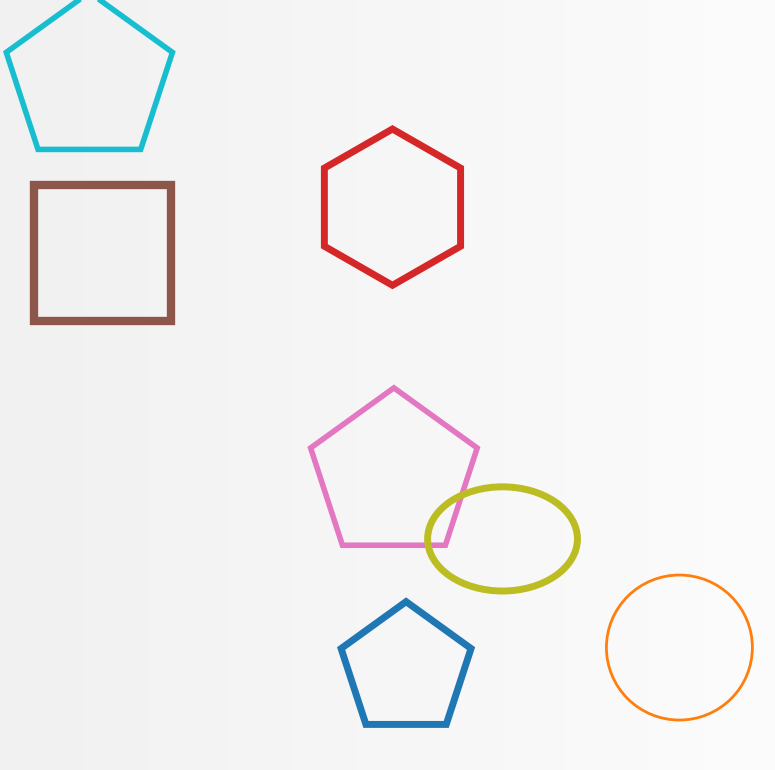[{"shape": "pentagon", "thickness": 2.5, "radius": 0.44, "center": [0.524, 0.131]}, {"shape": "circle", "thickness": 1, "radius": 0.47, "center": [0.877, 0.159]}, {"shape": "hexagon", "thickness": 2.5, "radius": 0.51, "center": [0.506, 0.731]}, {"shape": "square", "thickness": 3, "radius": 0.44, "center": [0.132, 0.672]}, {"shape": "pentagon", "thickness": 2, "radius": 0.56, "center": [0.508, 0.383]}, {"shape": "oval", "thickness": 2.5, "radius": 0.48, "center": [0.648, 0.3]}, {"shape": "pentagon", "thickness": 2, "radius": 0.56, "center": [0.115, 0.897]}]